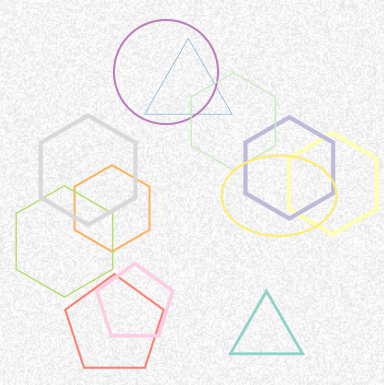[{"shape": "triangle", "thickness": 2, "radius": 0.54, "center": [0.692, 0.135]}, {"shape": "hexagon", "thickness": 3, "radius": 0.66, "center": [0.864, 0.523]}, {"shape": "hexagon", "thickness": 3, "radius": 0.66, "center": [0.752, 0.564]}, {"shape": "pentagon", "thickness": 1.5, "radius": 0.67, "center": [0.297, 0.154]}, {"shape": "triangle", "thickness": 0.5, "radius": 0.66, "center": [0.489, 0.769]}, {"shape": "hexagon", "thickness": 1.5, "radius": 0.56, "center": [0.291, 0.459]}, {"shape": "hexagon", "thickness": 1, "radius": 0.72, "center": [0.167, 0.373]}, {"shape": "pentagon", "thickness": 2.5, "radius": 0.52, "center": [0.35, 0.212]}, {"shape": "hexagon", "thickness": 3, "radius": 0.71, "center": [0.229, 0.558]}, {"shape": "circle", "thickness": 1.5, "radius": 0.68, "center": [0.431, 0.813]}, {"shape": "hexagon", "thickness": 1, "radius": 0.63, "center": [0.606, 0.685]}, {"shape": "oval", "thickness": 1.5, "radius": 0.75, "center": [0.725, 0.492]}]